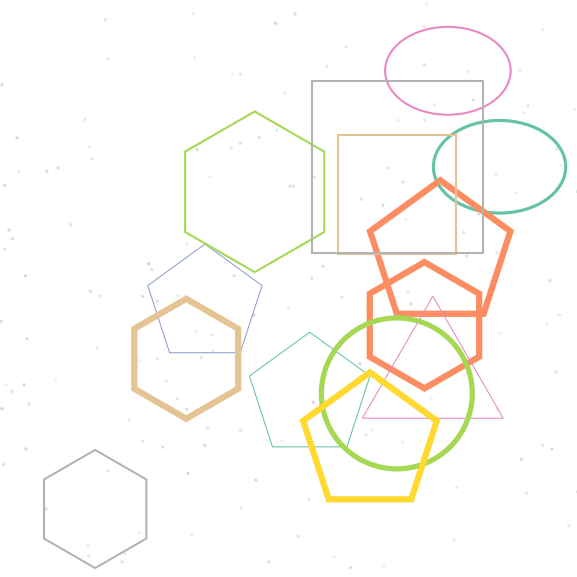[{"shape": "oval", "thickness": 1.5, "radius": 0.57, "center": [0.865, 0.71]}, {"shape": "pentagon", "thickness": 0.5, "radius": 0.55, "center": [0.536, 0.314]}, {"shape": "pentagon", "thickness": 3, "radius": 0.64, "center": [0.762, 0.559]}, {"shape": "hexagon", "thickness": 3, "radius": 0.55, "center": [0.735, 0.436]}, {"shape": "pentagon", "thickness": 0.5, "radius": 0.52, "center": [0.355, 0.473]}, {"shape": "oval", "thickness": 1, "radius": 0.54, "center": [0.776, 0.877]}, {"shape": "triangle", "thickness": 0.5, "radius": 0.7, "center": [0.749, 0.345]}, {"shape": "circle", "thickness": 2.5, "radius": 0.65, "center": [0.687, 0.318]}, {"shape": "hexagon", "thickness": 1, "radius": 0.7, "center": [0.441, 0.667]}, {"shape": "pentagon", "thickness": 3, "radius": 0.61, "center": [0.641, 0.233]}, {"shape": "hexagon", "thickness": 3, "radius": 0.52, "center": [0.322, 0.378]}, {"shape": "square", "thickness": 1, "radius": 0.51, "center": [0.687, 0.662]}, {"shape": "square", "thickness": 1, "radius": 0.74, "center": [0.688, 0.709]}, {"shape": "hexagon", "thickness": 1, "radius": 0.51, "center": [0.165, 0.118]}]